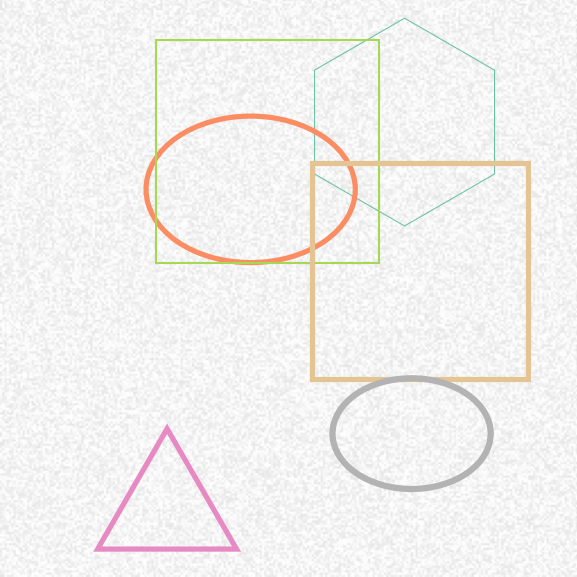[{"shape": "hexagon", "thickness": 0.5, "radius": 0.9, "center": [0.701, 0.788]}, {"shape": "oval", "thickness": 2.5, "radius": 0.91, "center": [0.434, 0.671]}, {"shape": "triangle", "thickness": 2.5, "radius": 0.69, "center": [0.289, 0.118]}, {"shape": "square", "thickness": 1, "radius": 0.97, "center": [0.463, 0.737]}, {"shape": "square", "thickness": 2.5, "radius": 0.93, "center": [0.728, 0.53]}, {"shape": "oval", "thickness": 3, "radius": 0.68, "center": [0.713, 0.248]}]